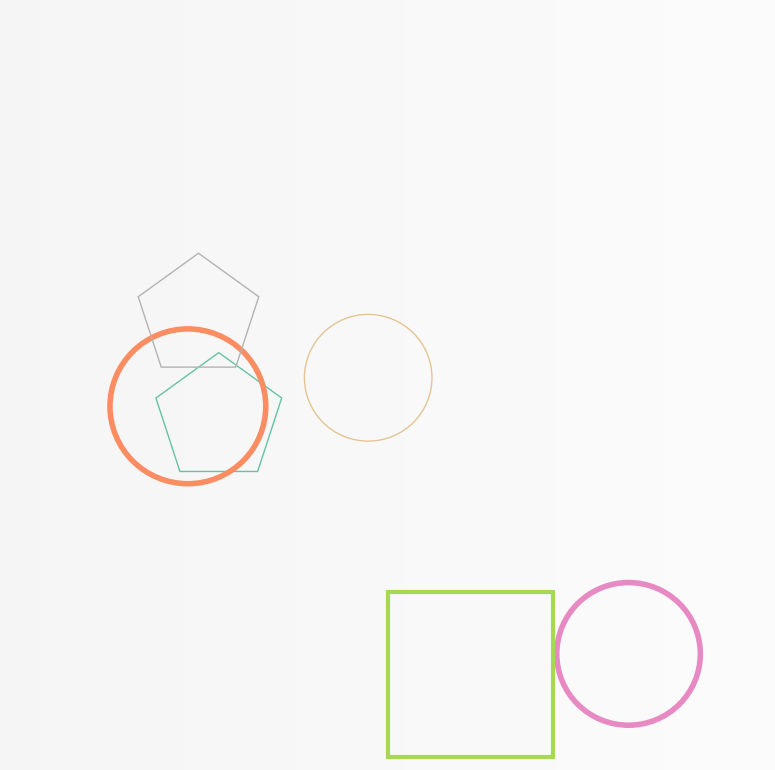[{"shape": "pentagon", "thickness": 0.5, "radius": 0.43, "center": [0.282, 0.457]}, {"shape": "circle", "thickness": 2, "radius": 0.5, "center": [0.242, 0.472]}, {"shape": "circle", "thickness": 2, "radius": 0.46, "center": [0.811, 0.151]}, {"shape": "square", "thickness": 1.5, "radius": 0.53, "center": [0.607, 0.124]}, {"shape": "circle", "thickness": 0.5, "radius": 0.41, "center": [0.475, 0.509]}, {"shape": "pentagon", "thickness": 0.5, "radius": 0.41, "center": [0.256, 0.589]}]